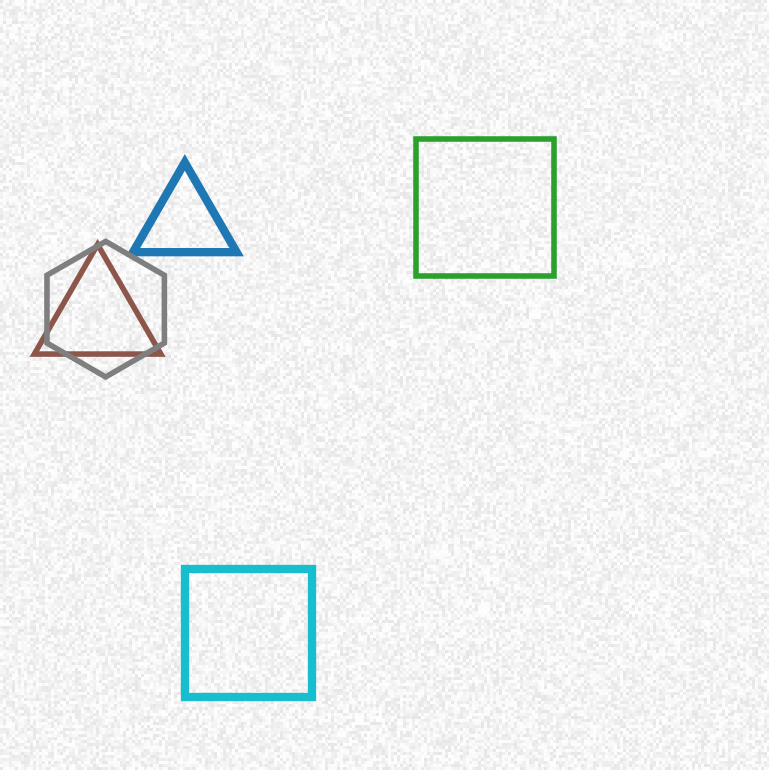[{"shape": "triangle", "thickness": 3, "radius": 0.39, "center": [0.24, 0.711]}, {"shape": "square", "thickness": 2, "radius": 0.45, "center": [0.629, 0.731]}, {"shape": "triangle", "thickness": 2, "radius": 0.47, "center": [0.127, 0.588]}, {"shape": "hexagon", "thickness": 2, "radius": 0.44, "center": [0.137, 0.599]}, {"shape": "square", "thickness": 3, "radius": 0.41, "center": [0.323, 0.178]}]